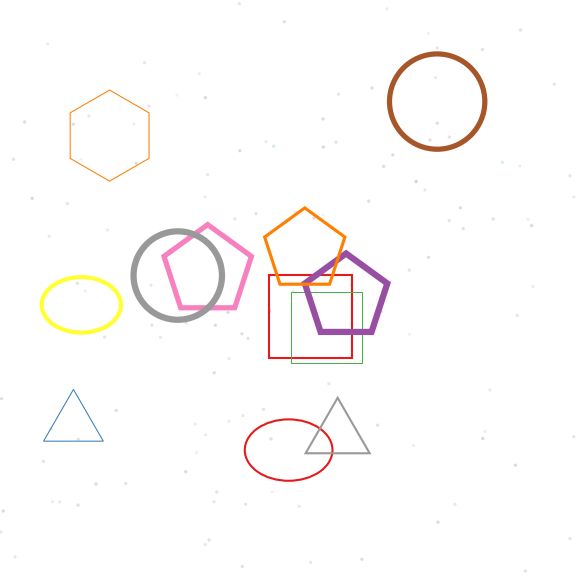[{"shape": "square", "thickness": 1, "radius": 0.36, "center": [0.538, 0.451]}, {"shape": "oval", "thickness": 1, "radius": 0.38, "center": [0.5, 0.22]}, {"shape": "triangle", "thickness": 0.5, "radius": 0.3, "center": [0.127, 0.265]}, {"shape": "square", "thickness": 0.5, "radius": 0.31, "center": [0.566, 0.432]}, {"shape": "pentagon", "thickness": 3, "radius": 0.38, "center": [0.599, 0.485]}, {"shape": "pentagon", "thickness": 1.5, "radius": 0.37, "center": [0.528, 0.566]}, {"shape": "hexagon", "thickness": 0.5, "radius": 0.39, "center": [0.19, 0.764]}, {"shape": "oval", "thickness": 2, "radius": 0.34, "center": [0.141, 0.471]}, {"shape": "circle", "thickness": 2.5, "radius": 0.41, "center": [0.757, 0.823]}, {"shape": "pentagon", "thickness": 2.5, "radius": 0.4, "center": [0.36, 0.531]}, {"shape": "circle", "thickness": 3, "radius": 0.38, "center": [0.308, 0.522]}, {"shape": "triangle", "thickness": 1, "radius": 0.32, "center": [0.585, 0.246]}]